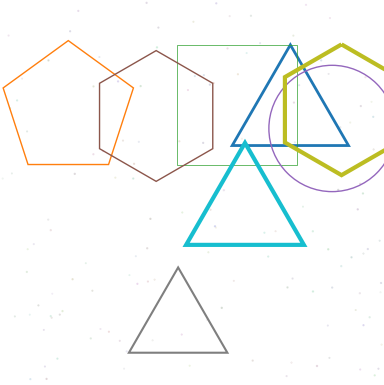[{"shape": "triangle", "thickness": 2, "radius": 0.87, "center": [0.754, 0.709]}, {"shape": "pentagon", "thickness": 1, "radius": 0.89, "center": [0.177, 0.717]}, {"shape": "square", "thickness": 0.5, "radius": 0.78, "center": [0.616, 0.727]}, {"shape": "circle", "thickness": 1, "radius": 0.82, "center": [0.862, 0.666]}, {"shape": "hexagon", "thickness": 1, "radius": 0.85, "center": [0.406, 0.699]}, {"shape": "triangle", "thickness": 1.5, "radius": 0.74, "center": [0.463, 0.158]}, {"shape": "hexagon", "thickness": 3, "radius": 0.85, "center": [0.887, 0.715]}, {"shape": "triangle", "thickness": 3, "radius": 0.88, "center": [0.636, 0.452]}]